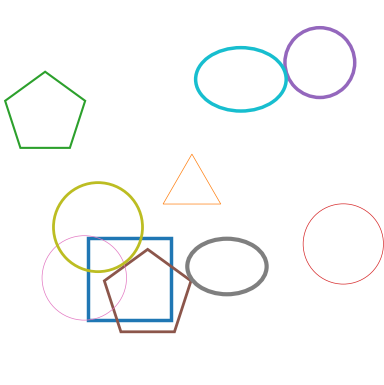[{"shape": "square", "thickness": 2.5, "radius": 0.53, "center": [0.336, 0.275]}, {"shape": "triangle", "thickness": 0.5, "radius": 0.43, "center": [0.499, 0.513]}, {"shape": "pentagon", "thickness": 1.5, "radius": 0.55, "center": [0.117, 0.704]}, {"shape": "circle", "thickness": 0.5, "radius": 0.52, "center": [0.892, 0.366]}, {"shape": "circle", "thickness": 2.5, "radius": 0.45, "center": [0.831, 0.837]}, {"shape": "pentagon", "thickness": 2, "radius": 0.59, "center": [0.384, 0.234]}, {"shape": "circle", "thickness": 0.5, "radius": 0.55, "center": [0.219, 0.278]}, {"shape": "oval", "thickness": 3, "radius": 0.52, "center": [0.589, 0.308]}, {"shape": "circle", "thickness": 2, "radius": 0.58, "center": [0.255, 0.41]}, {"shape": "oval", "thickness": 2.5, "radius": 0.59, "center": [0.626, 0.794]}]